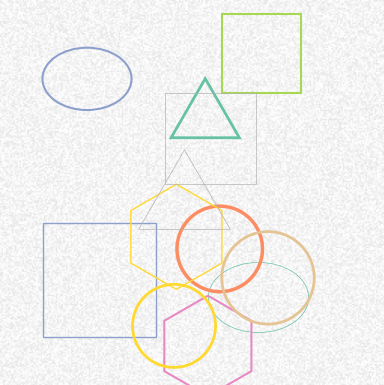[{"shape": "triangle", "thickness": 2, "radius": 0.51, "center": [0.533, 0.693]}, {"shape": "oval", "thickness": 0.5, "radius": 0.65, "center": [0.671, 0.227]}, {"shape": "circle", "thickness": 2.5, "radius": 0.56, "center": [0.571, 0.354]}, {"shape": "square", "thickness": 1, "radius": 0.74, "center": [0.259, 0.273]}, {"shape": "oval", "thickness": 1.5, "radius": 0.58, "center": [0.226, 0.795]}, {"shape": "hexagon", "thickness": 1.5, "radius": 0.65, "center": [0.54, 0.101]}, {"shape": "square", "thickness": 1.5, "radius": 0.51, "center": [0.679, 0.861]}, {"shape": "circle", "thickness": 2, "radius": 0.54, "center": [0.452, 0.154]}, {"shape": "hexagon", "thickness": 1, "radius": 0.68, "center": [0.458, 0.385]}, {"shape": "circle", "thickness": 2, "radius": 0.6, "center": [0.696, 0.278]}, {"shape": "triangle", "thickness": 0.5, "radius": 0.69, "center": [0.479, 0.473]}, {"shape": "square", "thickness": 0.5, "radius": 0.6, "center": [0.547, 0.64]}]